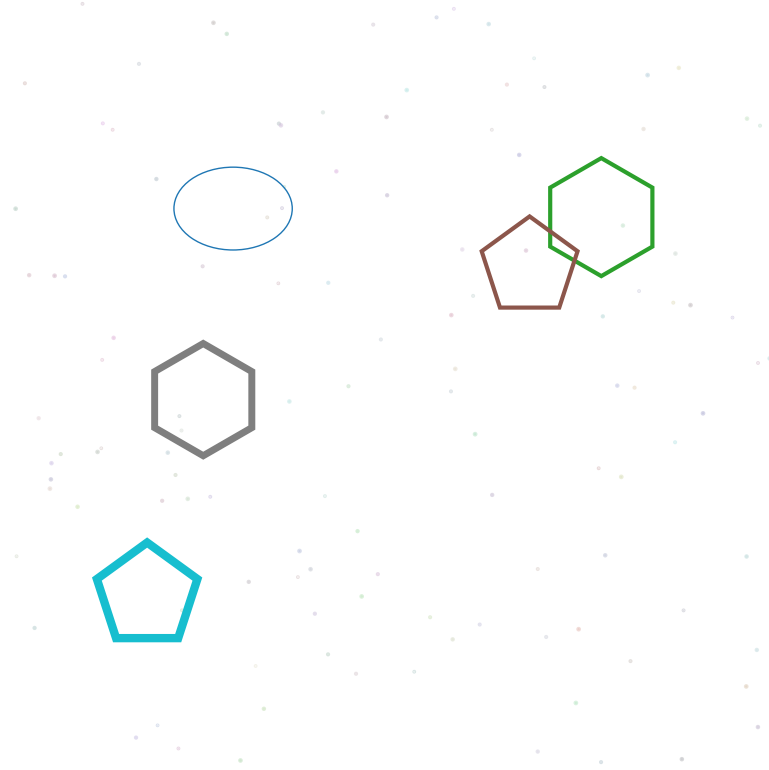[{"shape": "oval", "thickness": 0.5, "radius": 0.38, "center": [0.303, 0.729]}, {"shape": "hexagon", "thickness": 1.5, "radius": 0.38, "center": [0.781, 0.718]}, {"shape": "pentagon", "thickness": 1.5, "radius": 0.33, "center": [0.688, 0.653]}, {"shape": "hexagon", "thickness": 2.5, "radius": 0.36, "center": [0.264, 0.481]}, {"shape": "pentagon", "thickness": 3, "radius": 0.34, "center": [0.191, 0.227]}]